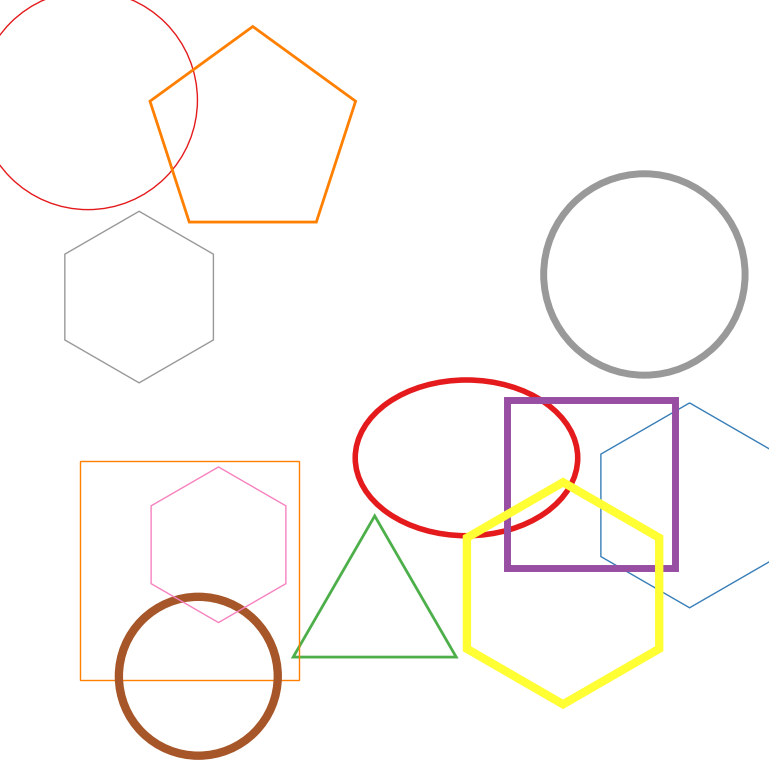[{"shape": "oval", "thickness": 2, "radius": 0.72, "center": [0.606, 0.405]}, {"shape": "circle", "thickness": 0.5, "radius": 0.71, "center": [0.114, 0.87]}, {"shape": "hexagon", "thickness": 0.5, "radius": 0.67, "center": [0.896, 0.344]}, {"shape": "triangle", "thickness": 1, "radius": 0.61, "center": [0.487, 0.208]}, {"shape": "square", "thickness": 2.5, "radius": 0.55, "center": [0.767, 0.371]}, {"shape": "square", "thickness": 0.5, "radius": 0.71, "center": [0.246, 0.26]}, {"shape": "pentagon", "thickness": 1, "radius": 0.7, "center": [0.328, 0.825]}, {"shape": "hexagon", "thickness": 3, "radius": 0.72, "center": [0.731, 0.229]}, {"shape": "circle", "thickness": 3, "radius": 0.52, "center": [0.258, 0.122]}, {"shape": "hexagon", "thickness": 0.5, "radius": 0.51, "center": [0.284, 0.293]}, {"shape": "hexagon", "thickness": 0.5, "radius": 0.56, "center": [0.181, 0.614]}, {"shape": "circle", "thickness": 2.5, "radius": 0.65, "center": [0.837, 0.644]}]